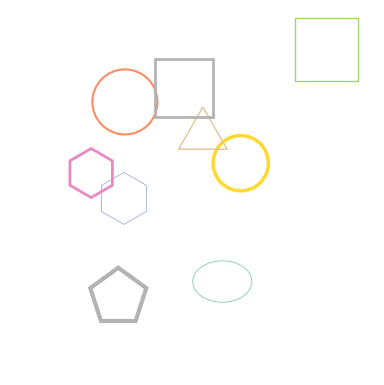[{"shape": "oval", "thickness": 0.5, "radius": 0.38, "center": [0.578, 0.269]}, {"shape": "circle", "thickness": 1.5, "radius": 0.42, "center": [0.324, 0.735]}, {"shape": "hexagon", "thickness": 0.5, "radius": 0.34, "center": [0.322, 0.485]}, {"shape": "hexagon", "thickness": 2, "radius": 0.32, "center": [0.237, 0.551]}, {"shape": "square", "thickness": 1, "radius": 0.41, "center": [0.848, 0.871]}, {"shape": "circle", "thickness": 2.5, "radius": 0.36, "center": [0.625, 0.576]}, {"shape": "triangle", "thickness": 1, "radius": 0.36, "center": [0.527, 0.649]}, {"shape": "pentagon", "thickness": 3, "radius": 0.38, "center": [0.307, 0.228]}, {"shape": "square", "thickness": 2, "radius": 0.38, "center": [0.478, 0.772]}]